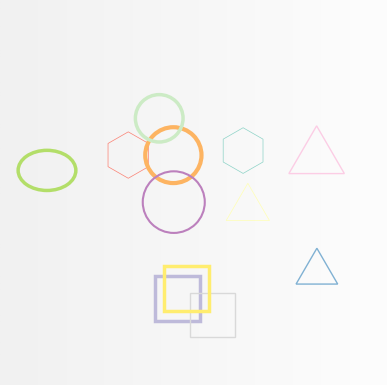[{"shape": "hexagon", "thickness": 0.5, "radius": 0.3, "center": [0.627, 0.609]}, {"shape": "triangle", "thickness": 0.5, "radius": 0.32, "center": [0.64, 0.459]}, {"shape": "square", "thickness": 2.5, "radius": 0.29, "center": [0.457, 0.225]}, {"shape": "hexagon", "thickness": 0.5, "radius": 0.3, "center": [0.331, 0.597]}, {"shape": "triangle", "thickness": 1, "radius": 0.31, "center": [0.818, 0.293]}, {"shape": "circle", "thickness": 3, "radius": 0.36, "center": [0.447, 0.597]}, {"shape": "oval", "thickness": 2.5, "radius": 0.37, "center": [0.121, 0.557]}, {"shape": "triangle", "thickness": 1, "radius": 0.41, "center": [0.817, 0.59]}, {"shape": "square", "thickness": 1, "radius": 0.29, "center": [0.549, 0.182]}, {"shape": "circle", "thickness": 1.5, "radius": 0.4, "center": [0.448, 0.475]}, {"shape": "circle", "thickness": 2.5, "radius": 0.31, "center": [0.411, 0.693]}, {"shape": "square", "thickness": 2.5, "radius": 0.29, "center": [0.481, 0.25]}]